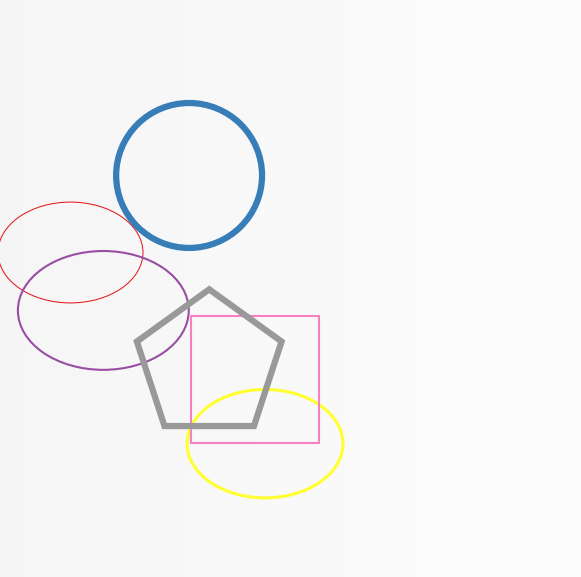[{"shape": "oval", "thickness": 0.5, "radius": 0.62, "center": [0.121, 0.562]}, {"shape": "circle", "thickness": 3, "radius": 0.63, "center": [0.325, 0.695]}, {"shape": "oval", "thickness": 1, "radius": 0.73, "center": [0.178, 0.462]}, {"shape": "oval", "thickness": 1.5, "radius": 0.67, "center": [0.456, 0.231]}, {"shape": "square", "thickness": 1, "radius": 0.55, "center": [0.439, 0.342]}, {"shape": "pentagon", "thickness": 3, "radius": 0.65, "center": [0.36, 0.367]}]